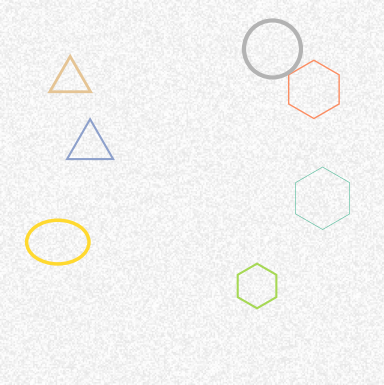[{"shape": "hexagon", "thickness": 0.5, "radius": 0.41, "center": [0.838, 0.485]}, {"shape": "hexagon", "thickness": 1, "radius": 0.38, "center": [0.815, 0.768]}, {"shape": "triangle", "thickness": 1.5, "radius": 0.35, "center": [0.234, 0.621]}, {"shape": "hexagon", "thickness": 1.5, "radius": 0.29, "center": [0.668, 0.257]}, {"shape": "oval", "thickness": 2.5, "radius": 0.41, "center": [0.15, 0.371]}, {"shape": "triangle", "thickness": 2, "radius": 0.31, "center": [0.182, 0.792]}, {"shape": "circle", "thickness": 3, "radius": 0.37, "center": [0.708, 0.873]}]